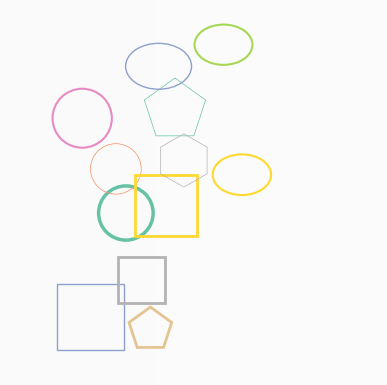[{"shape": "circle", "thickness": 2.5, "radius": 0.35, "center": [0.325, 0.447]}, {"shape": "pentagon", "thickness": 0.5, "radius": 0.42, "center": [0.451, 0.714]}, {"shape": "circle", "thickness": 0.5, "radius": 0.33, "center": [0.299, 0.561]}, {"shape": "oval", "thickness": 1, "radius": 0.43, "center": [0.409, 0.828]}, {"shape": "square", "thickness": 1, "radius": 0.43, "center": [0.234, 0.177]}, {"shape": "circle", "thickness": 1.5, "radius": 0.38, "center": [0.212, 0.693]}, {"shape": "oval", "thickness": 1.5, "radius": 0.37, "center": [0.577, 0.884]}, {"shape": "square", "thickness": 2, "radius": 0.4, "center": [0.429, 0.466]}, {"shape": "oval", "thickness": 1.5, "radius": 0.38, "center": [0.624, 0.546]}, {"shape": "pentagon", "thickness": 2, "radius": 0.29, "center": [0.388, 0.144]}, {"shape": "hexagon", "thickness": 0.5, "radius": 0.35, "center": [0.475, 0.583]}, {"shape": "square", "thickness": 2, "radius": 0.3, "center": [0.365, 0.274]}]